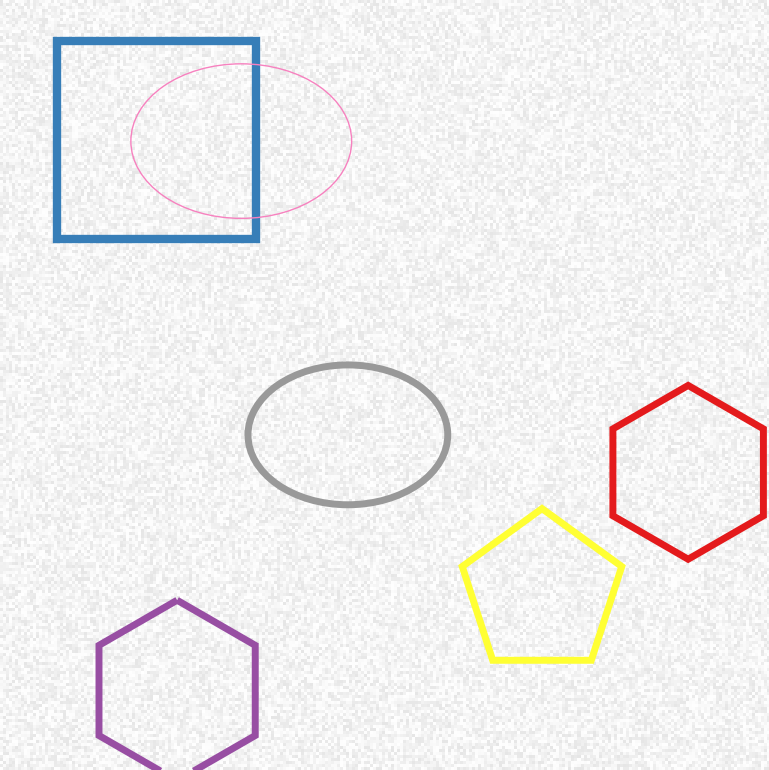[{"shape": "hexagon", "thickness": 2.5, "radius": 0.56, "center": [0.894, 0.387]}, {"shape": "square", "thickness": 3, "radius": 0.64, "center": [0.203, 0.818]}, {"shape": "hexagon", "thickness": 2.5, "radius": 0.59, "center": [0.23, 0.103]}, {"shape": "pentagon", "thickness": 2.5, "radius": 0.54, "center": [0.704, 0.231]}, {"shape": "oval", "thickness": 0.5, "radius": 0.72, "center": [0.313, 0.817]}, {"shape": "oval", "thickness": 2.5, "radius": 0.65, "center": [0.452, 0.435]}]